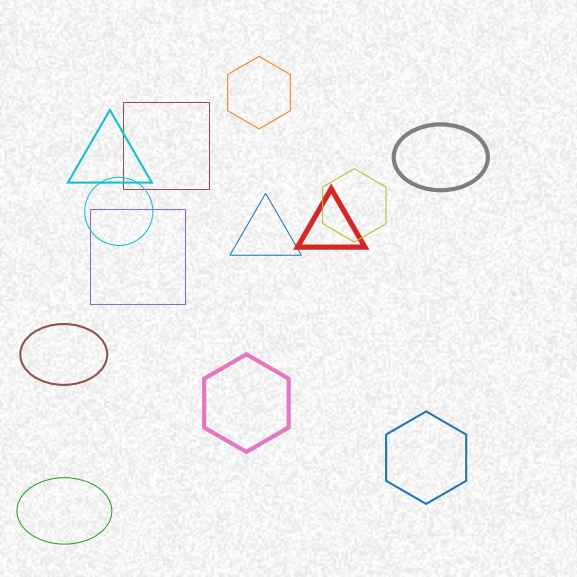[{"shape": "triangle", "thickness": 0.5, "radius": 0.36, "center": [0.46, 0.593]}, {"shape": "hexagon", "thickness": 1, "radius": 0.4, "center": [0.738, 0.207]}, {"shape": "hexagon", "thickness": 0.5, "radius": 0.31, "center": [0.448, 0.839]}, {"shape": "oval", "thickness": 0.5, "radius": 0.41, "center": [0.112, 0.114]}, {"shape": "triangle", "thickness": 2.5, "radius": 0.34, "center": [0.574, 0.605]}, {"shape": "square", "thickness": 0.5, "radius": 0.41, "center": [0.238, 0.555]}, {"shape": "square", "thickness": 0.5, "radius": 0.38, "center": [0.287, 0.748]}, {"shape": "oval", "thickness": 1, "radius": 0.38, "center": [0.11, 0.385]}, {"shape": "hexagon", "thickness": 2, "radius": 0.42, "center": [0.427, 0.301]}, {"shape": "oval", "thickness": 2, "radius": 0.41, "center": [0.763, 0.727]}, {"shape": "hexagon", "thickness": 0.5, "radius": 0.32, "center": [0.614, 0.644]}, {"shape": "triangle", "thickness": 1, "radius": 0.42, "center": [0.19, 0.725]}, {"shape": "circle", "thickness": 0.5, "radius": 0.3, "center": [0.206, 0.633]}]